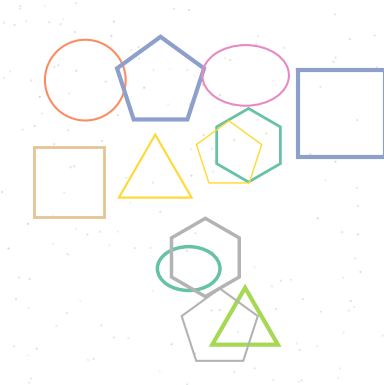[{"shape": "oval", "thickness": 2.5, "radius": 0.41, "center": [0.49, 0.302]}, {"shape": "hexagon", "thickness": 2, "radius": 0.48, "center": [0.646, 0.623]}, {"shape": "circle", "thickness": 1.5, "radius": 0.52, "center": [0.222, 0.792]}, {"shape": "pentagon", "thickness": 3, "radius": 0.59, "center": [0.417, 0.786]}, {"shape": "square", "thickness": 3, "radius": 0.56, "center": [0.887, 0.705]}, {"shape": "oval", "thickness": 1.5, "radius": 0.56, "center": [0.638, 0.804]}, {"shape": "triangle", "thickness": 3, "radius": 0.49, "center": [0.637, 0.154]}, {"shape": "pentagon", "thickness": 1, "radius": 0.45, "center": [0.595, 0.597]}, {"shape": "triangle", "thickness": 1.5, "radius": 0.54, "center": [0.403, 0.541]}, {"shape": "square", "thickness": 2, "radius": 0.45, "center": [0.18, 0.527]}, {"shape": "hexagon", "thickness": 2.5, "radius": 0.51, "center": [0.533, 0.331]}, {"shape": "pentagon", "thickness": 1.5, "radius": 0.52, "center": [0.571, 0.147]}]